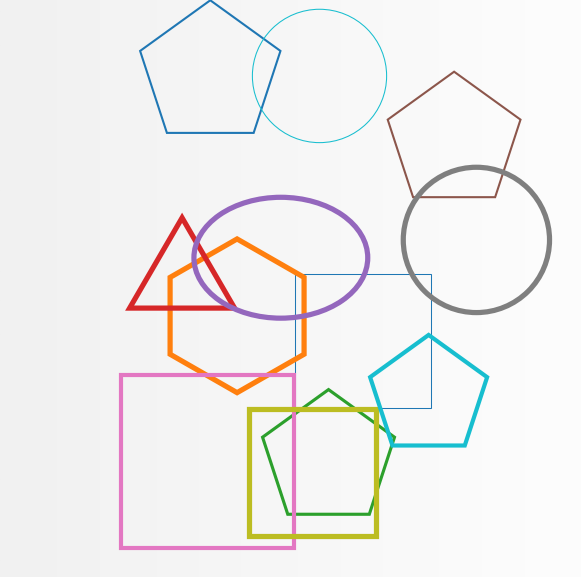[{"shape": "pentagon", "thickness": 1, "radius": 0.63, "center": [0.362, 0.872]}, {"shape": "square", "thickness": 0.5, "radius": 0.58, "center": [0.624, 0.409]}, {"shape": "hexagon", "thickness": 2.5, "radius": 0.67, "center": [0.408, 0.452]}, {"shape": "pentagon", "thickness": 1.5, "radius": 0.6, "center": [0.565, 0.205]}, {"shape": "triangle", "thickness": 2.5, "radius": 0.52, "center": [0.313, 0.518]}, {"shape": "oval", "thickness": 2.5, "radius": 0.75, "center": [0.483, 0.553]}, {"shape": "pentagon", "thickness": 1, "radius": 0.6, "center": [0.781, 0.755]}, {"shape": "square", "thickness": 2, "radius": 0.75, "center": [0.357, 0.2]}, {"shape": "circle", "thickness": 2.5, "radius": 0.63, "center": [0.82, 0.584]}, {"shape": "square", "thickness": 2.5, "radius": 0.55, "center": [0.538, 0.181]}, {"shape": "circle", "thickness": 0.5, "radius": 0.58, "center": [0.55, 0.868]}, {"shape": "pentagon", "thickness": 2, "radius": 0.53, "center": [0.737, 0.313]}]